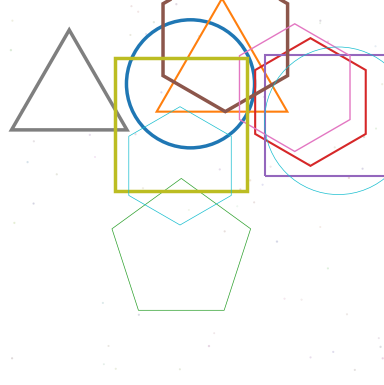[{"shape": "circle", "thickness": 2.5, "radius": 0.83, "center": [0.495, 0.782]}, {"shape": "triangle", "thickness": 1.5, "radius": 0.98, "center": [0.577, 0.808]}, {"shape": "pentagon", "thickness": 0.5, "radius": 0.95, "center": [0.471, 0.347]}, {"shape": "hexagon", "thickness": 1.5, "radius": 0.83, "center": [0.806, 0.735]}, {"shape": "square", "thickness": 1.5, "radius": 0.78, "center": [0.845, 0.7]}, {"shape": "hexagon", "thickness": 2.5, "radius": 0.93, "center": [0.585, 0.897]}, {"shape": "hexagon", "thickness": 1, "radius": 0.83, "center": [0.766, 0.772]}, {"shape": "triangle", "thickness": 2.5, "radius": 0.87, "center": [0.18, 0.749]}, {"shape": "square", "thickness": 2.5, "radius": 0.86, "center": [0.469, 0.676]}, {"shape": "circle", "thickness": 0.5, "radius": 0.96, "center": [0.879, 0.686]}, {"shape": "hexagon", "thickness": 0.5, "radius": 0.77, "center": [0.468, 0.569]}]